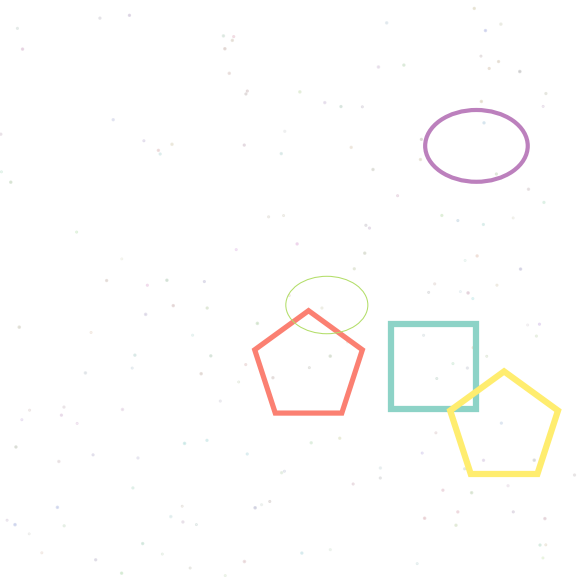[{"shape": "square", "thickness": 3, "radius": 0.37, "center": [0.751, 0.364]}, {"shape": "pentagon", "thickness": 2.5, "radius": 0.49, "center": [0.534, 0.363]}, {"shape": "oval", "thickness": 0.5, "radius": 0.36, "center": [0.566, 0.471]}, {"shape": "oval", "thickness": 2, "radius": 0.44, "center": [0.825, 0.747]}, {"shape": "pentagon", "thickness": 3, "radius": 0.49, "center": [0.873, 0.258]}]